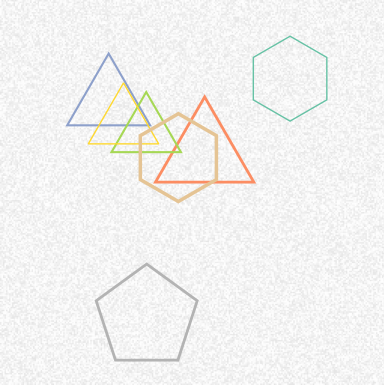[{"shape": "hexagon", "thickness": 1, "radius": 0.55, "center": [0.753, 0.796]}, {"shape": "triangle", "thickness": 2, "radius": 0.74, "center": [0.532, 0.601]}, {"shape": "triangle", "thickness": 1.5, "radius": 0.62, "center": [0.282, 0.737]}, {"shape": "triangle", "thickness": 1.5, "radius": 0.52, "center": [0.38, 0.657]}, {"shape": "triangle", "thickness": 1, "radius": 0.53, "center": [0.321, 0.679]}, {"shape": "hexagon", "thickness": 2.5, "radius": 0.57, "center": [0.463, 0.591]}, {"shape": "pentagon", "thickness": 2, "radius": 0.69, "center": [0.381, 0.176]}]